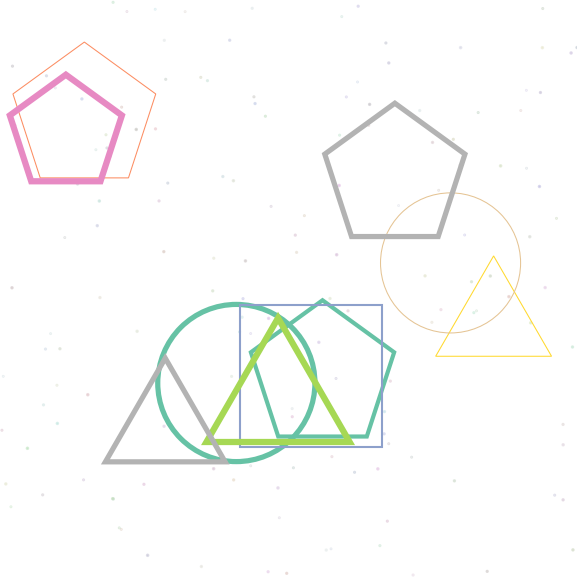[{"shape": "circle", "thickness": 2.5, "radius": 0.68, "center": [0.409, 0.336]}, {"shape": "pentagon", "thickness": 2, "radius": 0.65, "center": [0.558, 0.349]}, {"shape": "pentagon", "thickness": 0.5, "radius": 0.65, "center": [0.146, 0.796]}, {"shape": "square", "thickness": 1, "radius": 0.61, "center": [0.538, 0.348]}, {"shape": "pentagon", "thickness": 3, "radius": 0.51, "center": [0.114, 0.768]}, {"shape": "triangle", "thickness": 3, "radius": 0.72, "center": [0.481, 0.305]}, {"shape": "triangle", "thickness": 0.5, "radius": 0.58, "center": [0.855, 0.44]}, {"shape": "circle", "thickness": 0.5, "radius": 0.61, "center": [0.78, 0.544]}, {"shape": "pentagon", "thickness": 2.5, "radius": 0.64, "center": [0.684, 0.693]}, {"shape": "triangle", "thickness": 2.5, "radius": 0.6, "center": [0.286, 0.259]}]